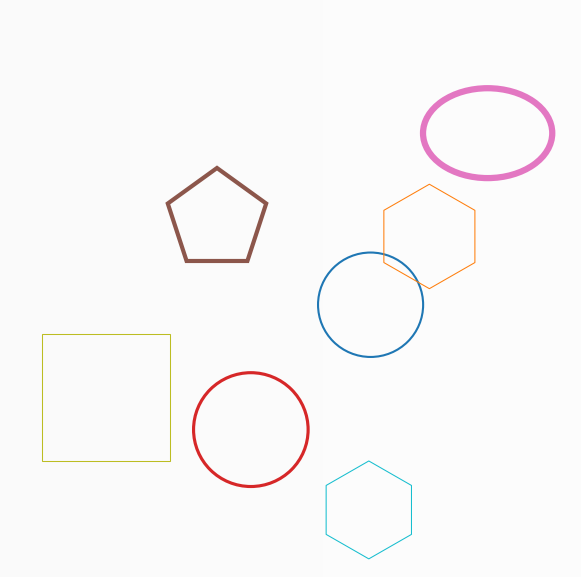[{"shape": "circle", "thickness": 1, "radius": 0.45, "center": [0.638, 0.471]}, {"shape": "hexagon", "thickness": 0.5, "radius": 0.45, "center": [0.739, 0.59]}, {"shape": "circle", "thickness": 1.5, "radius": 0.49, "center": [0.432, 0.255]}, {"shape": "pentagon", "thickness": 2, "radius": 0.45, "center": [0.373, 0.619]}, {"shape": "oval", "thickness": 3, "radius": 0.56, "center": [0.839, 0.769]}, {"shape": "square", "thickness": 0.5, "radius": 0.55, "center": [0.183, 0.311]}, {"shape": "hexagon", "thickness": 0.5, "radius": 0.42, "center": [0.635, 0.116]}]